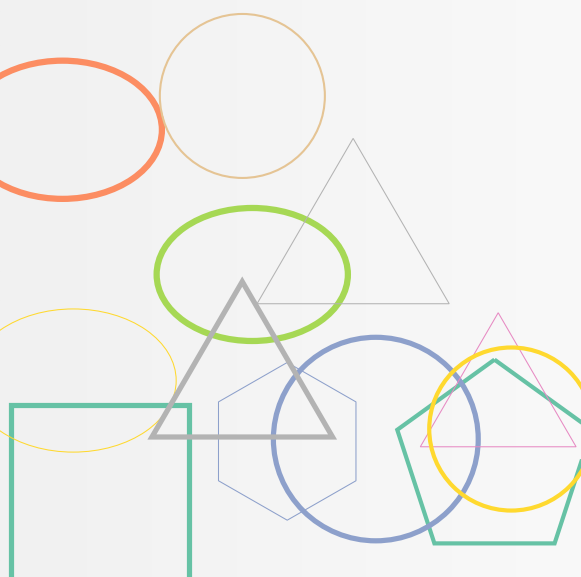[{"shape": "pentagon", "thickness": 2, "radius": 0.88, "center": [0.851, 0.201]}, {"shape": "square", "thickness": 2.5, "radius": 0.77, "center": [0.172, 0.144]}, {"shape": "oval", "thickness": 3, "radius": 0.85, "center": [0.108, 0.774]}, {"shape": "circle", "thickness": 2.5, "radius": 0.88, "center": [0.647, 0.239]}, {"shape": "hexagon", "thickness": 0.5, "radius": 0.68, "center": [0.494, 0.235]}, {"shape": "triangle", "thickness": 0.5, "radius": 0.77, "center": [0.857, 0.303]}, {"shape": "oval", "thickness": 3, "radius": 0.82, "center": [0.434, 0.524]}, {"shape": "circle", "thickness": 2, "radius": 0.71, "center": [0.88, 0.256]}, {"shape": "oval", "thickness": 0.5, "radius": 0.89, "center": [0.126, 0.34]}, {"shape": "circle", "thickness": 1, "radius": 0.71, "center": [0.417, 0.833]}, {"shape": "triangle", "thickness": 0.5, "radius": 0.95, "center": [0.608, 0.569]}, {"shape": "triangle", "thickness": 2.5, "radius": 0.9, "center": [0.417, 0.332]}]